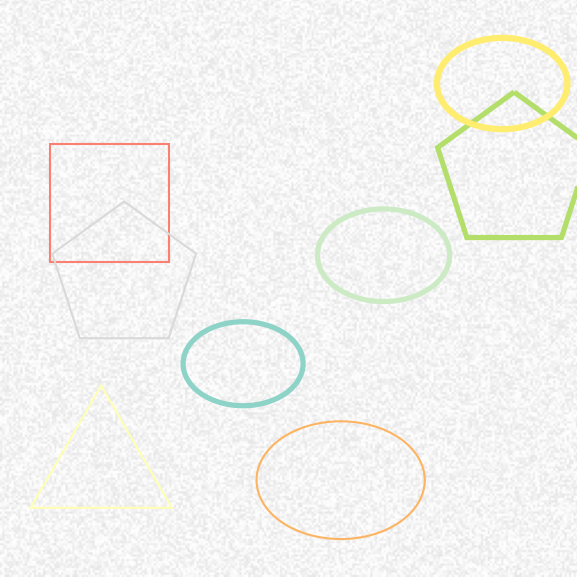[{"shape": "oval", "thickness": 2.5, "radius": 0.52, "center": [0.421, 0.369]}, {"shape": "triangle", "thickness": 1, "radius": 0.71, "center": [0.175, 0.19]}, {"shape": "square", "thickness": 1, "radius": 0.51, "center": [0.19, 0.647]}, {"shape": "oval", "thickness": 1, "radius": 0.73, "center": [0.59, 0.168]}, {"shape": "pentagon", "thickness": 2.5, "radius": 0.7, "center": [0.89, 0.7]}, {"shape": "pentagon", "thickness": 1, "radius": 0.65, "center": [0.215, 0.519]}, {"shape": "oval", "thickness": 2.5, "radius": 0.57, "center": [0.664, 0.557]}, {"shape": "oval", "thickness": 3, "radius": 0.56, "center": [0.87, 0.855]}]